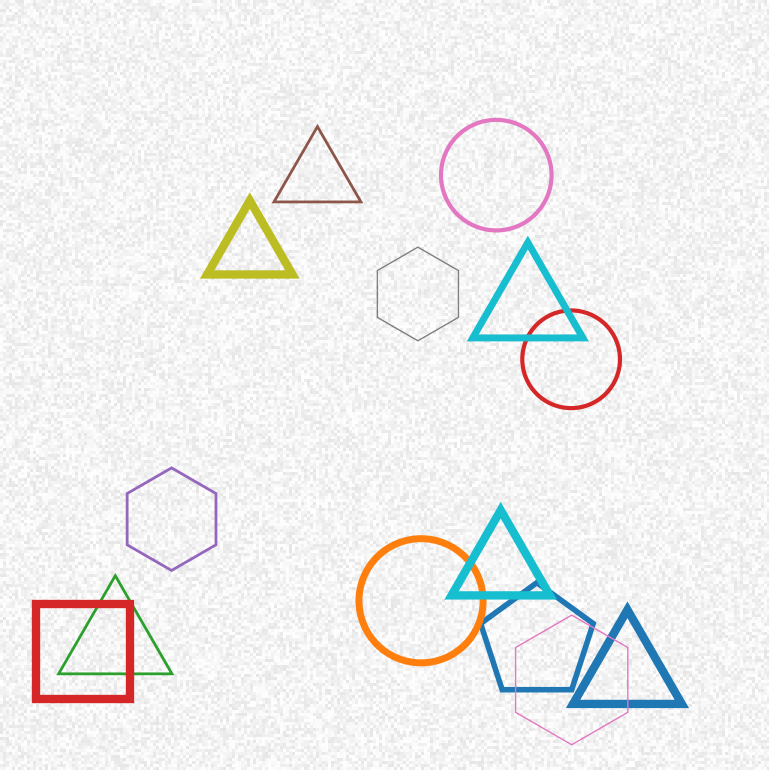[{"shape": "pentagon", "thickness": 2, "radius": 0.38, "center": [0.697, 0.166]}, {"shape": "triangle", "thickness": 3, "radius": 0.41, "center": [0.815, 0.127]}, {"shape": "circle", "thickness": 2.5, "radius": 0.4, "center": [0.547, 0.22]}, {"shape": "triangle", "thickness": 1, "radius": 0.42, "center": [0.15, 0.167]}, {"shape": "square", "thickness": 3, "radius": 0.31, "center": [0.108, 0.154]}, {"shape": "circle", "thickness": 1.5, "radius": 0.32, "center": [0.742, 0.533]}, {"shape": "hexagon", "thickness": 1, "radius": 0.33, "center": [0.223, 0.326]}, {"shape": "triangle", "thickness": 1, "radius": 0.33, "center": [0.412, 0.77]}, {"shape": "hexagon", "thickness": 0.5, "radius": 0.42, "center": [0.742, 0.117]}, {"shape": "circle", "thickness": 1.5, "radius": 0.36, "center": [0.645, 0.773]}, {"shape": "hexagon", "thickness": 0.5, "radius": 0.3, "center": [0.543, 0.618]}, {"shape": "triangle", "thickness": 3, "radius": 0.32, "center": [0.324, 0.676]}, {"shape": "triangle", "thickness": 2.5, "radius": 0.41, "center": [0.686, 0.602]}, {"shape": "triangle", "thickness": 3, "radius": 0.37, "center": [0.65, 0.264]}]